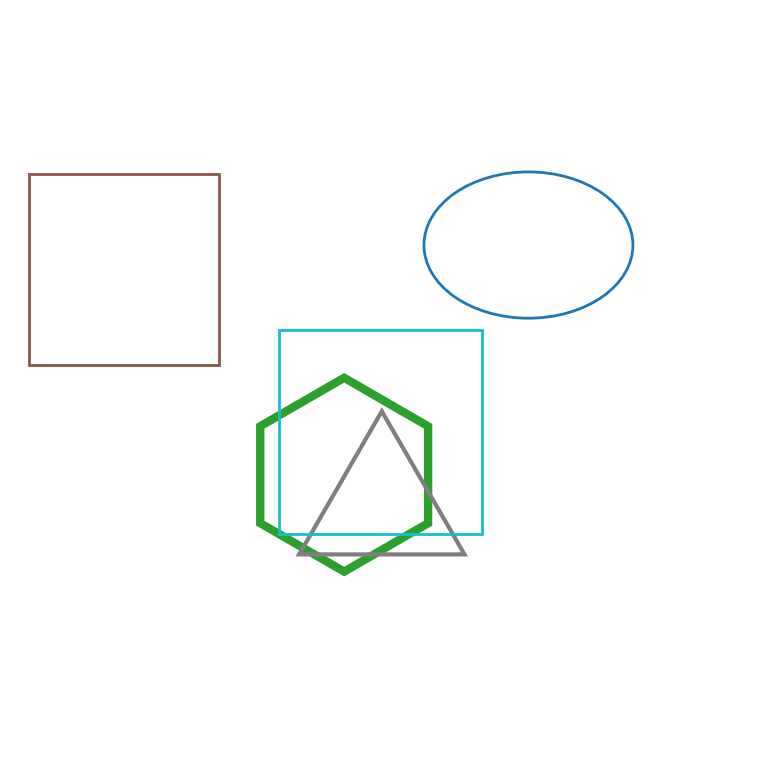[{"shape": "oval", "thickness": 1, "radius": 0.68, "center": [0.686, 0.682]}, {"shape": "hexagon", "thickness": 3, "radius": 0.63, "center": [0.447, 0.383]}, {"shape": "square", "thickness": 1, "radius": 0.62, "center": [0.161, 0.65]}, {"shape": "triangle", "thickness": 1.5, "radius": 0.62, "center": [0.496, 0.342]}, {"shape": "square", "thickness": 1, "radius": 0.66, "center": [0.494, 0.439]}]